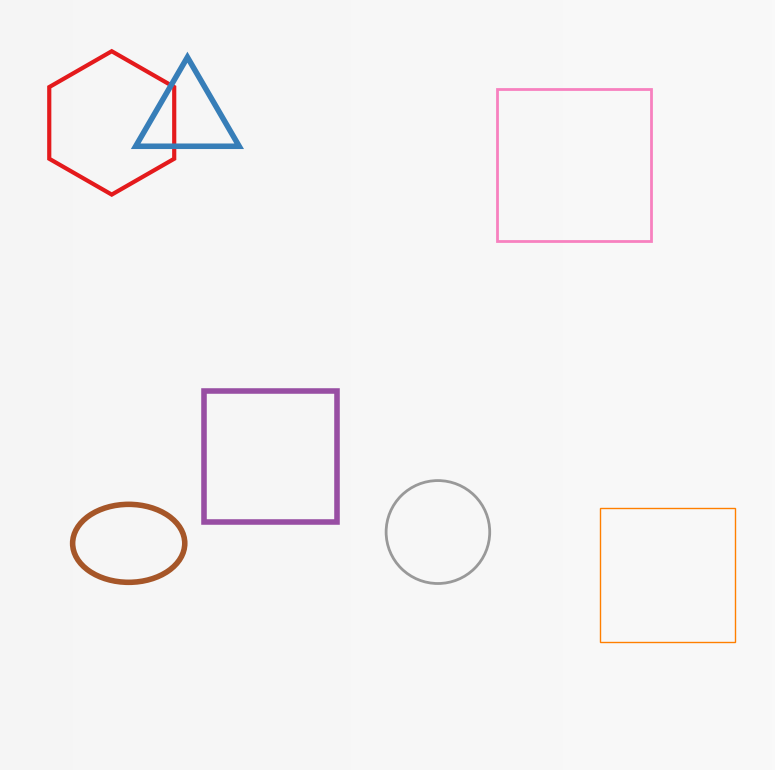[{"shape": "hexagon", "thickness": 1.5, "radius": 0.47, "center": [0.144, 0.84]}, {"shape": "triangle", "thickness": 2, "radius": 0.39, "center": [0.242, 0.849]}, {"shape": "square", "thickness": 2, "radius": 0.43, "center": [0.349, 0.407]}, {"shape": "square", "thickness": 0.5, "radius": 0.43, "center": [0.861, 0.253]}, {"shape": "oval", "thickness": 2, "radius": 0.36, "center": [0.166, 0.294]}, {"shape": "square", "thickness": 1, "radius": 0.49, "center": [0.74, 0.786]}, {"shape": "circle", "thickness": 1, "radius": 0.33, "center": [0.565, 0.309]}]